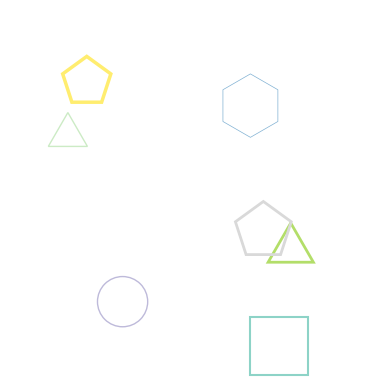[{"shape": "square", "thickness": 1.5, "radius": 0.37, "center": [0.725, 0.102]}, {"shape": "circle", "thickness": 1, "radius": 0.33, "center": [0.318, 0.216]}, {"shape": "hexagon", "thickness": 0.5, "radius": 0.41, "center": [0.65, 0.726]}, {"shape": "triangle", "thickness": 2, "radius": 0.34, "center": [0.755, 0.353]}, {"shape": "pentagon", "thickness": 2, "radius": 0.38, "center": [0.684, 0.4]}, {"shape": "triangle", "thickness": 1, "radius": 0.29, "center": [0.176, 0.649]}, {"shape": "pentagon", "thickness": 2.5, "radius": 0.33, "center": [0.225, 0.788]}]